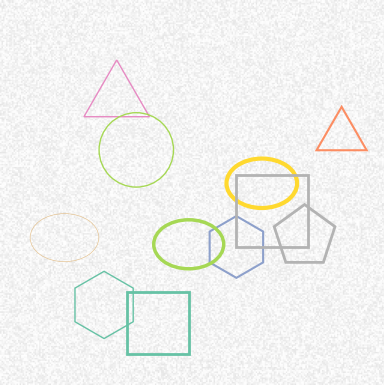[{"shape": "hexagon", "thickness": 1, "radius": 0.44, "center": [0.27, 0.208]}, {"shape": "square", "thickness": 2, "radius": 0.4, "center": [0.411, 0.162]}, {"shape": "triangle", "thickness": 1.5, "radius": 0.38, "center": [0.887, 0.647]}, {"shape": "hexagon", "thickness": 1.5, "radius": 0.4, "center": [0.614, 0.359]}, {"shape": "triangle", "thickness": 1, "radius": 0.49, "center": [0.303, 0.746]}, {"shape": "oval", "thickness": 2.5, "radius": 0.45, "center": [0.49, 0.365]}, {"shape": "circle", "thickness": 1, "radius": 0.48, "center": [0.354, 0.611]}, {"shape": "oval", "thickness": 3, "radius": 0.46, "center": [0.68, 0.524]}, {"shape": "oval", "thickness": 0.5, "radius": 0.45, "center": [0.168, 0.383]}, {"shape": "square", "thickness": 2, "radius": 0.47, "center": [0.707, 0.452]}, {"shape": "pentagon", "thickness": 2, "radius": 0.42, "center": [0.791, 0.386]}]